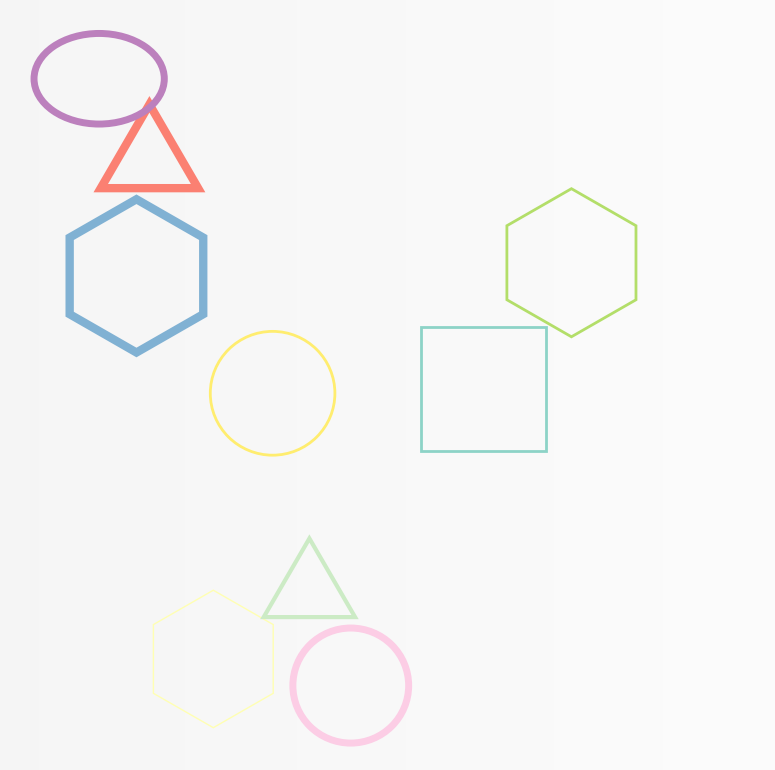[{"shape": "square", "thickness": 1, "radius": 0.4, "center": [0.624, 0.495]}, {"shape": "hexagon", "thickness": 0.5, "radius": 0.45, "center": [0.275, 0.144]}, {"shape": "triangle", "thickness": 3, "radius": 0.36, "center": [0.193, 0.792]}, {"shape": "hexagon", "thickness": 3, "radius": 0.5, "center": [0.176, 0.642]}, {"shape": "hexagon", "thickness": 1, "radius": 0.48, "center": [0.737, 0.659]}, {"shape": "circle", "thickness": 2.5, "radius": 0.37, "center": [0.453, 0.11]}, {"shape": "oval", "thickness": 2.5, "radius": 0.42, "center": [0.128, 0.898]}, {"shape": "triangle", "thickness": 1.5, "radius": 0.34, "center": [0.399, 0.233]}, {"shape": "circle", "thickness": 1, "radius": 0.4, "center": [0.352, 0.489]}]